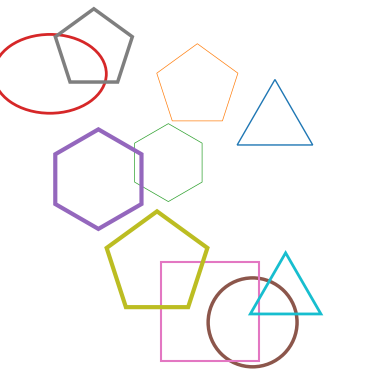[{"shape": "triangle", "thickness": 1, "radius": 0.57, "center": [0.714, 0.68]}, {"shape": "pentagon", "thickness": 0.5, "radius": 0.55, "center": [0.513, 0.776]}, {"shape": "hexagon", "thickness": 0.5, "radius": 0.51, "center": [0.437, 0.578]}, {"shape": "oval", "thickness": 2, "radius": 0.73, "center": [0.13, 0.808]}, {"shape": "hexagon", "thickness": 3, "radius": 0.65, "center": [0.256, 0.535]}, {"shape": "circle", "thickness": 2.5, "radius": 0.58, "center": [0.656, 0.163]}, {"shape": "square", "thickness": 1.5, "radius": 0.64, "center": [0.546, 0.191]}, {"shape": "pentagon", "thickness": 2.5, "radius": 0.53, "center": [0.244, 0.872]}, {"shape": "pentagon", "thickness": 3, "radius": 0.69, "center": [0.408, 0.313]}, {"shape": "triangle", "thickness": 2, "radius": 0.53, "center": [0.742, 0.237]}]